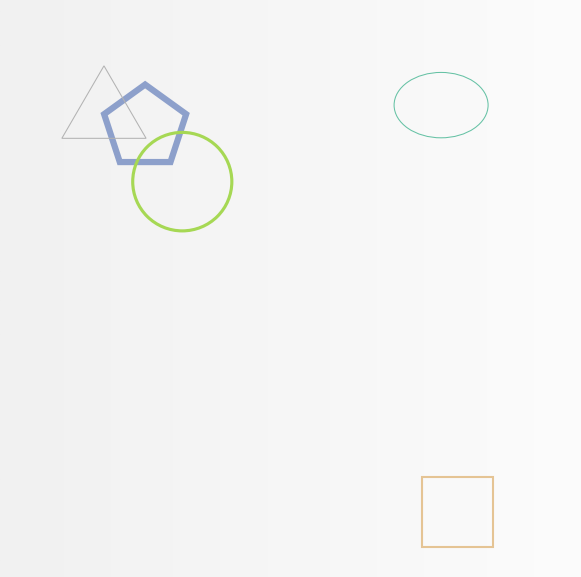[{"shape": "oval", "thickness": 0.5, "radius": 0.4, "center": [0.759, 0.817]}, {"shape": "pentagon", "thickness": 3, "radius": 0.37, "center": [0.25, 0.779]}, {"shape": "circle", "thickness": 1.5, "radius": 0.43, "center": [0.314, 0.685]}, {"shape": "square", "thickness": 1, "radius": 0.3, "center": [0.788, 0.113]}, {"shape": "triangle", "thickness": 0.5, "radius": 0.42, "center": [0.179, 0.801]}]